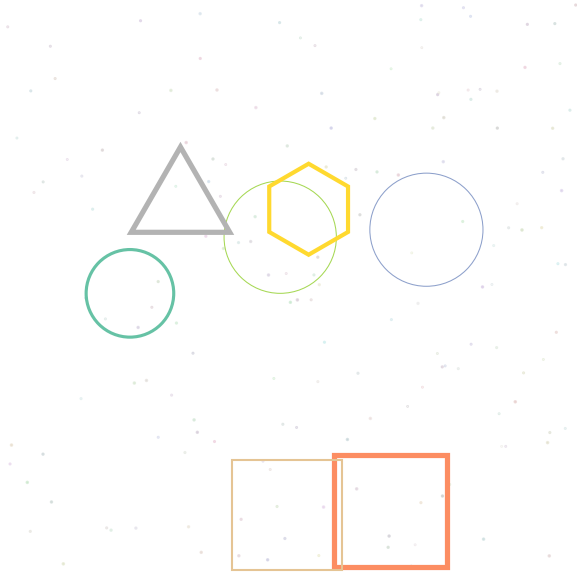[{"shape": "circle", "thickness": 1.5, "radius": 0.38, "center": [0.225, 0.491]}, {"shape": "square", "thickness": 2.5, "radius": 0.49, "center": [0.676, 0.114]}, {"shape": "circle", "thickness": 0.5, "radius": 0.49, "center": [0.738, 0.601]}, {"shape": "circle", "thickness": 0.5, "radius": 0.49, "center": [0.485, 0.588]}, {"shape": "hexagon", "thickness": 2, "radius": 0.39, "center": [0.534, 0.637]}, {"shape": "square", "thickness": 1, "radius": 0.48, "center": [0.497, 0.107]}, {"shape": "triangle", "thickness": 2.5, "radius": 0.49, "center": [0.313, 0.646]}]